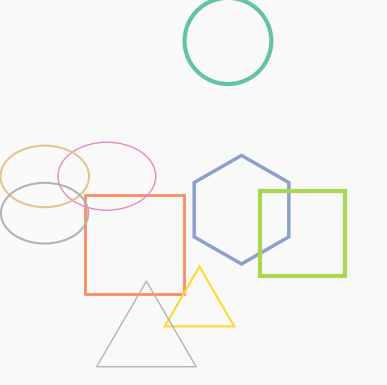[{"shape": "circle", "thickness": 3, "radius": 0.56, "center": [0.588, 0.894]}, {"shape": "square", "thickness": 2, "radius": 0.64, "center": [0.348, 0.364]}, {"shape": "hexagon", "thickness": 2.5, "radius": 0.7, "center": [0.623, 0.455]}, {"shape": "oval", "thickness": 1, "radius": 0.63, "center": [0.276, 0.542]}, {"shape": "square", "thickness": 3, "radius": 0.55, "center": [0.782, 0.393]}, {"shape": "triangle", "thickness": 1.5, "radius": 0.52, "center": [0.515, 0.204]}, {"shape": "oval", "thickness": 1.5, "radius": 0.57, "center": [0.116, 0.542]}, {"shape": "oval", "thickness": 1.5, "radius": 0.56, "center": [0.115, 0.446]}, {"shape": "triangle", "thickness": 1, "radius": 0.74, "center": [0.378, 0.122]}]